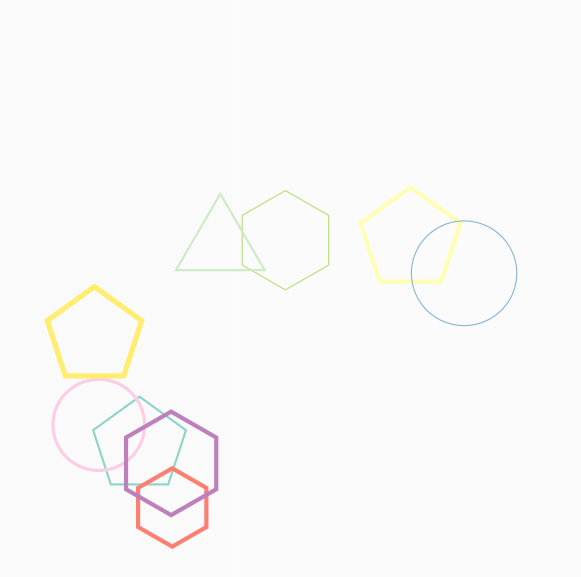[{"shape": "pentagon", "thickness": 1, "radius": 0.42, "center": [0.24, 0.228]}, {"shape": "pentagon", "thickness": 2, "radius": 0.45, "center": [0.706, 0.585]}, {"shape": "hexagon", "thickness": 2, "radius": 0.34, "center": [0.296, 0.12]}, {"shape": "circle", "thickness": 0.5, "radius": 0.45, "center": [0.798, 0.526]}, {"shape": "hexagon", "thickness": 0.5, "radius": 0.43, "center": [0.491, 0.583]}, {"shape": "circle", "thickness": 1.5, "radius": 0.39, "center": [0.17, 0.263]}, {"shape": "hexagon", "thickness": 2, "radius": 0.45, "center": [0.294, 0.197]}, {"shape": "triangle", "thickness": 1, "radius": 0.44, "center": [0.379, 0.575]}, {"shape": "pentagon", "thickness": 2.5, "radius": 0.43, "center": [0.163, 0.417]}]